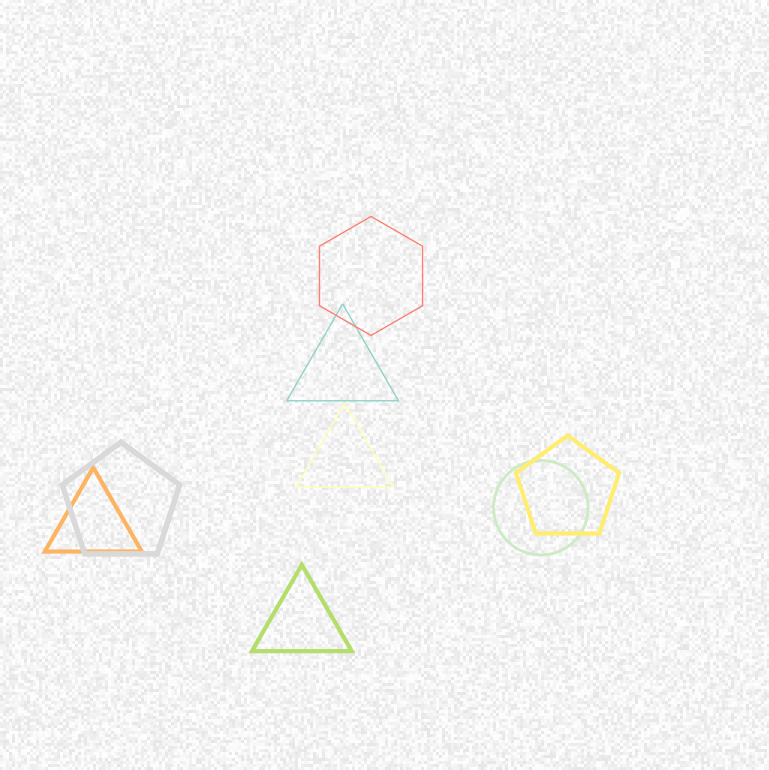[{"shape": "triangle", "thickness": 0.5, "radius": 0.42, "center": [0.445, 0.521]}, {"shape": "triangle", "thickness": 0.5, "radius": 0.36, "center": [0.448, 0.404]}, {"shape": "hexagon", "thickness": 0.5, "radius": 0.39, "center": [0.482, 0.642]}, {"shape": "triangle", "thickness": 1.5, "radius": 0.36, "center": [0.121, 0.32]}, {"shape": "triangle", "thickness": 1.5, "radius": 0.37, "center": [0.392, 0.192]}, {"shape": "pentagon", "thickness": 2, "radius": 0.4, "center": [0.157, 0.345]}, {"shape": "circle", "thickness": 1, "radius": 0.31, "center": [0.702, 0.341]}, {"shape": "pentagon", "thickness": 1.5, "radius": 0.35, "center": [0.737, 0.364]}]